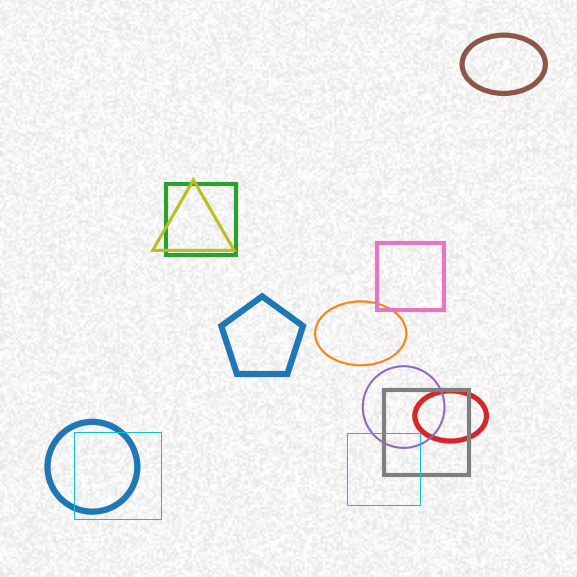[{"shape": "pentagon", "thickness": 3, "radius": 0.37, "center": [0.454, 0.412]}, {"shape": "circle", "thickness": 3, "radius": 0.39, "center": [0.16, 0.191]}, {"shape": "oval", "thickness": 1, "radius": 0.39, "center": [0.625, 0.422]}, {"shape": "square", "thickness": 2, "radius": 0.31, "center": [0.348, 0.62]}, {"shape": "oval", "thickness": 2.5, "radius": 0.31, "center": [0.78, 0.279]}, {"shape": "circle", "thickness": 1, "radius": 0.35, "center": [0.699, 0.294]}, {"shape": "oval", "thickness": 2.5, "radius": 0.36, "center": [0.872, 0.888]}, {"shape": "square", "thickness": 2, "radius": 0.29, "center": [0.711, 0.521]}, {"shape": "square", "thickness": 2, "radius": 0.37, "center": [0.738, 0.251]}, {"shape": "triangle", "thickness": 1.5, "radius": 0.41, "center": [0.335, 0.606]}, {"shape": "square", "thickness": 0.5, "radius": 0.32, "center": [0.665, 0.187]}, {"shape": "square", "thickness": 0.5, "radius": 0.38, "center": [0.203, 0.175]}]